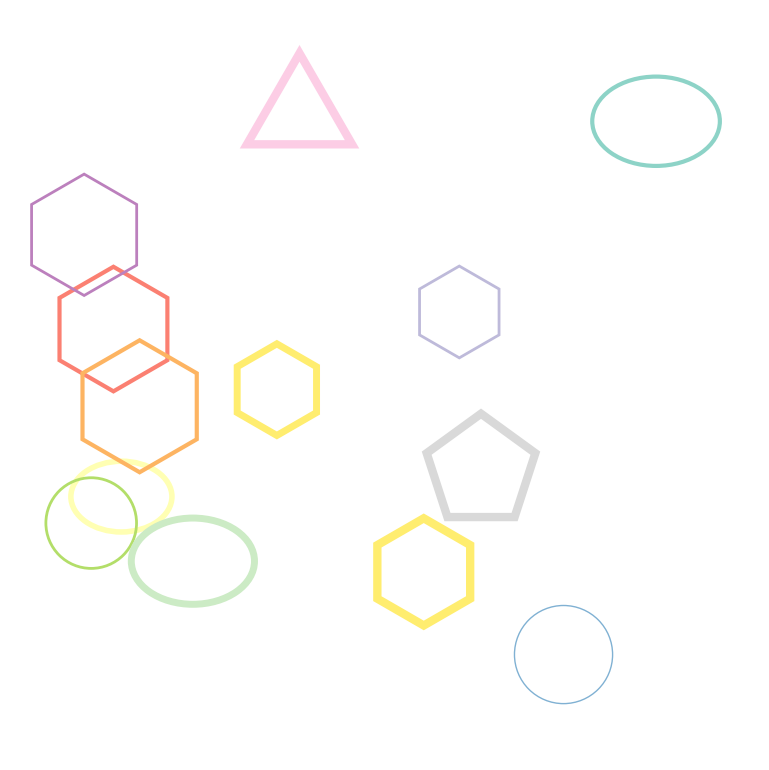[{"shape": "oval", "thickness": 1.5, "radius": 0.41, "center": [0.852, 0.843]}, {"shape": "oval", "thickness": 2, "radius": 0.33, "center": [0.158, 0.355]}, {"shape": "hexagon", "thickness": 1, "radius": 0.3, "center": [0.596, 0.595]}, {"shape": "hexagon", "thickness": 1.5, "radius": 0.4, "center": [0.147, 0.573]}, {"shape": "circle", "thickness": 0.5, "radius": 0.32, "center": [0.732, 0.15]}, {"shape": "hexagon", "thickness": 1.5, "radius": 0.43, "center": [0.181, 0.472]}, {"shape": "circle", "thickness": 1, "radius": 0.29, "center": [0.118, 0.321]}, {"shape": "triangle", "thickness": 3, "radius": 0.39, "center": [0.389, 0.852]}, {"shape": "pentagon", "thickness": 3, "radius": 0.37, "center": [0.625, 0.389]}, {"shape": "hexagon", "thickness": 1, "radius": 0.39, "center": [0.109, 0.695]}, {"shape": "oval", "thickness": 2.5, "radius": 0.4, "center": [0.251, 0.271]}, {"shape": "hexagon", "thickness": 3, "radius": 0.35, "center": [0.55, 0.257]}, {"shape": "hexagon", "thickness": 2.5, "radius": 0.3, "center": [0.36, 0.494]}]